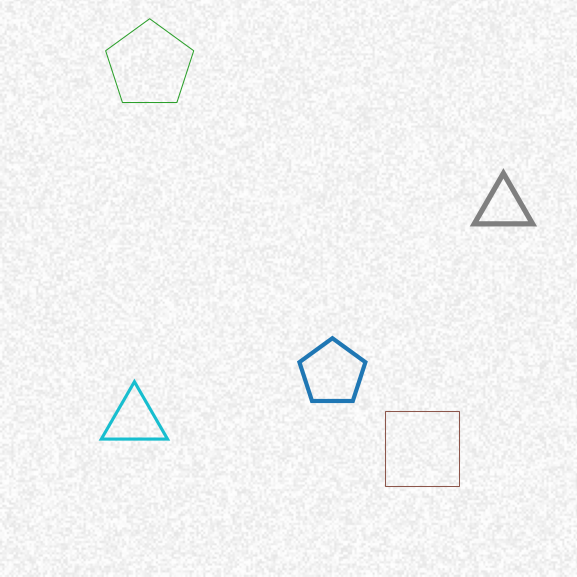[{"shape": "pentagon", "thickness": 2, "radius": 0.3, "center": [0.576, 0.353]}, {"shape": "pentagon", "thickness": 0.5, "radius": 0.4, "center": [0.259, 0.886]}, {"shape": "square", "thickness": 0.5, "radius": 0.32, "center": [0.731, 0.222]}, {"shape": "triangle", "thickness": 2.5, "radius": 0.29, "center": [0.872, 0.641]}, {"shape": "triangle", "thickness": 1.5, "radius": 0.33, "center": [0.233, 0.272]}]